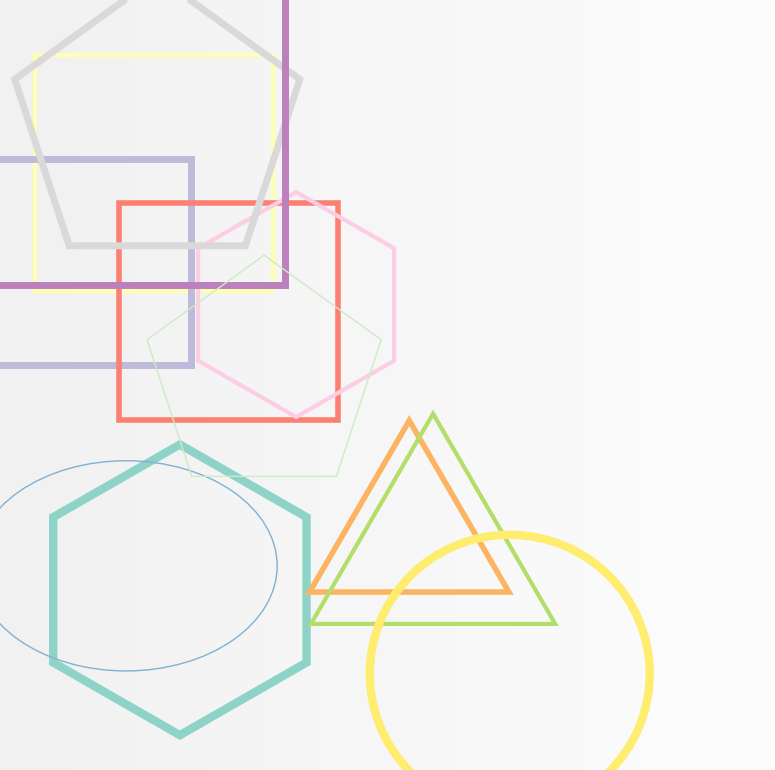[{"shape": "hexagon", "thickness": 3, "radius": 0.94, "center": [0.232, 0.234]}, {"shape": "square", "thickness": 1.5, "radius": 0.77, "center": [0.198, 0.775]}, {"shape": "square", "thickness": 2.5, "radius": 0.67, "center": [0.112, 0.659]}, {"shape": "square", "thickness": 2, "radius": 0.7, "center": [0.295, 0.596]}, {"shape": "oval", "thickness": 0.5, "radius": 0.98, "center": [0.163, 0.265]}, {"shape": "triangle", "thickness": 2, "radius": 0.74, "center": [0.528, 0.305]}, {"shape": "triangle", "thickness": 1.5, "radius": 0.91, "center": [0.559, 0.281]}, {"shape": "hexagon", "thickness": 1.5, "radius": 0.73, "center": [0.382, 0.605]}, {"shape": "pentagon", "thickness": 2.5, "radius": 0.97, "center": [0.203, 0.837]}, {"shape": "square", "thickness": 2.5, "radius": 0.99, "center": [0.17, 0.827]}, {"shape": "pentagon", "thickness": 0.5, "radius": 0.79, "center": [0.341, 0.51]}, {"shape": "circle", "thickness": 3, "radius": 0.9, "center": [0.658, 0.125]}]